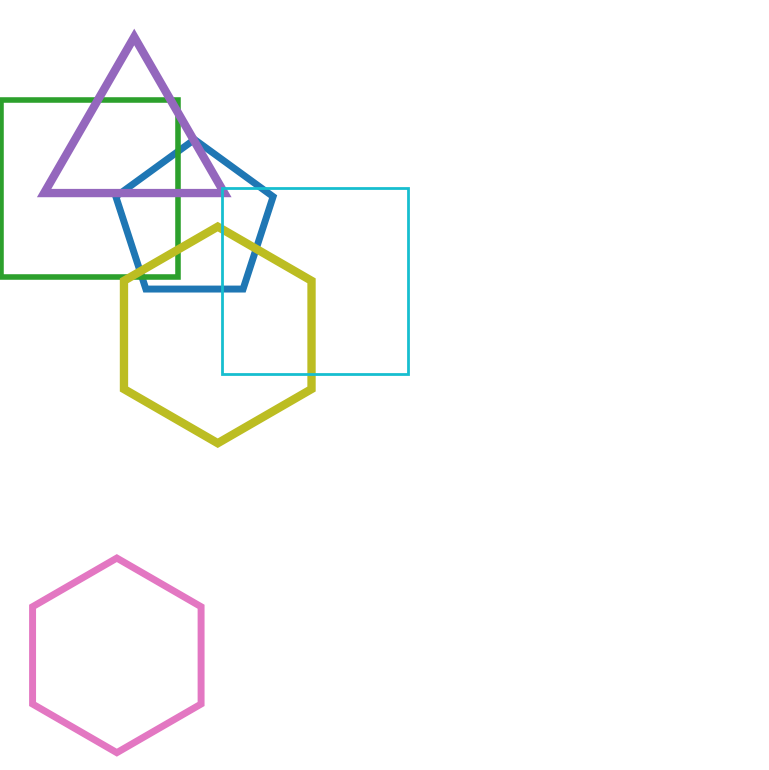[{"shape": "pentagon", "thickness": 2.5, "radius": 0.54, "center": [0.253, 0.711]}, {"shape": "square", "thickness": 2, "radius": 0.57, "center": [0.116, 0.755]}, {"shape": "triangle", "thickness": 3, "radius": 0.68, "center": [0.174, 0.817]}, {"shape": "hexagon", "thickness": 2.5, "radius": 0.63, "center": [0.152, 0.149]}, {"shape": "hexagon", "thickness": 3, "radius": 0.7, "center": [0.283, 0.565]}, {"shape": "square", "thickness": 1, "radius": 0.6, "center": [0.409, 0.635]}]